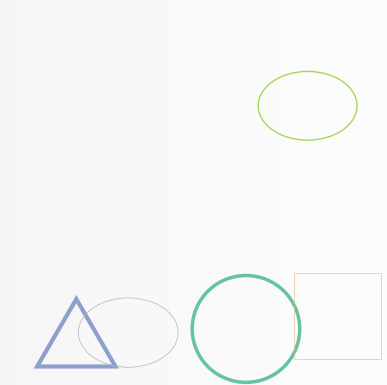[{"shape": "circle", "thickness": 2.5, "radius": 0.69, "center": [0.635, 0.146]}, {"shape": "triangle", "thickness": 3, "radius": 0.58, "center": [0.197, 0.106]}, {"shape": "oval", "thickness": 1, "radius": 0.64, "center": [0.794, 0.725]}, {"shape": "square", "thickness": 0.5, "radius": 0.56, "center": [0.87, 0.18]}, {"shape": "oval", "thickness": 0.5, "radius": 0.64, "center": [0.331, 0.136]}]